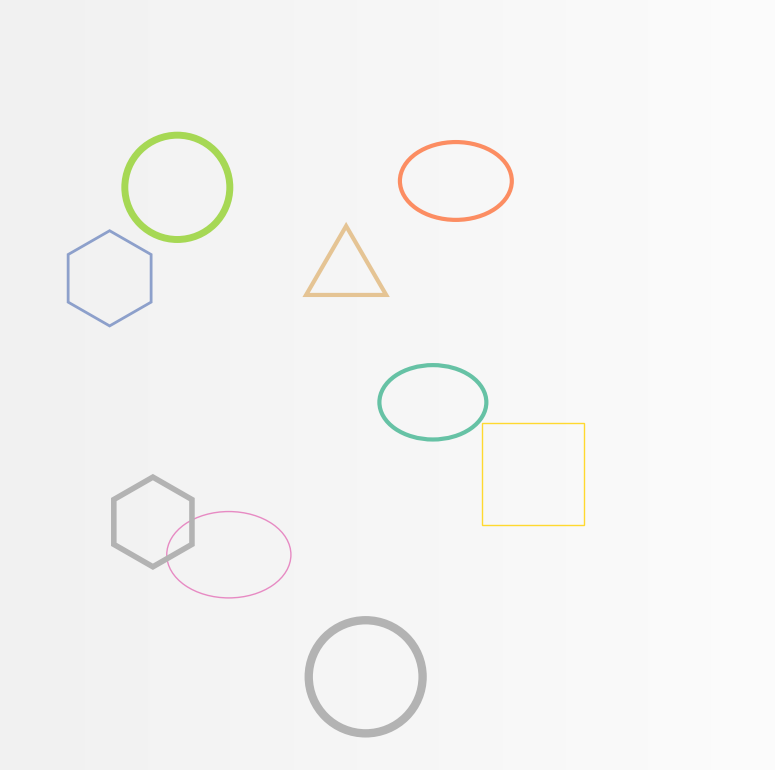[{"shape": "oval", "thickness": 1.5, "radius": 0.35, "center": [0.559, 0.478]}, {"shape": "oval", "thickness": 1.5, "radius": 0.36, "center": [0.588, 0.765]}, {"shape": "hexagon", "thickness": 1, "radius": 0.31, "center": [0.141, 0.639]}, {"shape": "oval", "thickness": 0.5, "radius": 0.4, "center": [0.295, 0.28]}, {"shape": "circle", "thickness": 2.5, "radius": 0.34, "center": [0.229, 0.757]}, {"shape": "square", "thickness": 0.5, "radius": 0.33, "center": [0.688, 0.385]}, {"shape": "triangle", "thickness": 1.5, "radius": 0.3, "center": [0.447, 0.647]}, {"shape": "hexagon", "thickness": 2, "radius": 0.29, "center": [0.197, 0.322]}, {"shape": "circle", "thickness": 3, "radius": 0.37, "center": [0.472, 0.121]}]